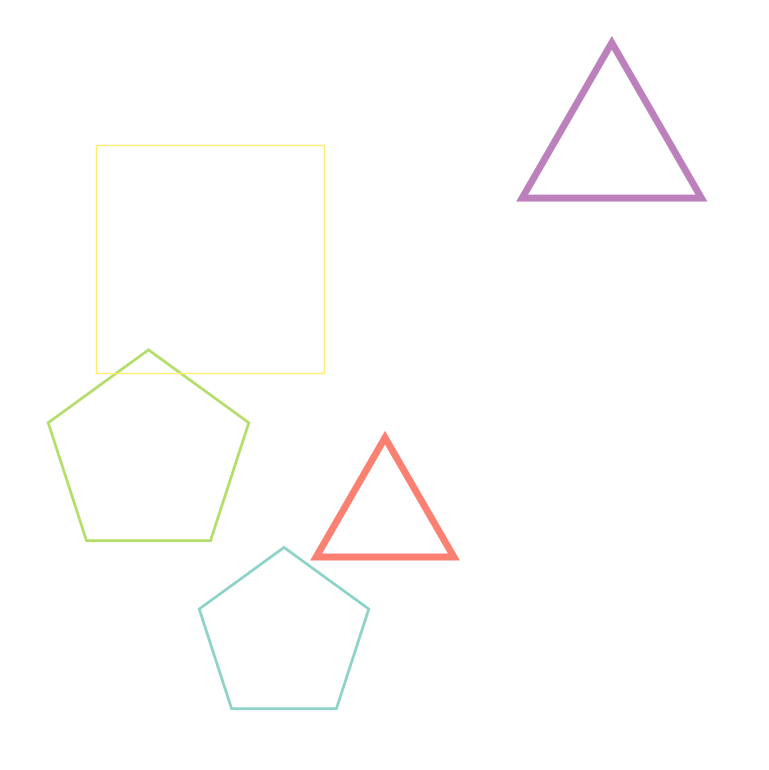[{"shape": "pentagon", "thickness": 1, "radius": 0.58, "center": [0.369, 0.173]}, {"shape": "triangle", "thickness": 2.5, "radius": 0.52, "center": [0.5, 0.328]}, {"shape": "pentagon", "thickness": 1, "radius": 0.68, "center": [0.193, 0.409]}, {"shape": "triangle", "thickness": 2.5, "radius": 0.67, "center": [0.795, 0.81]}, {"shape": "square", "thickness": 0.5, "radius": 0.74, "center": [0.273, 0.664]}]